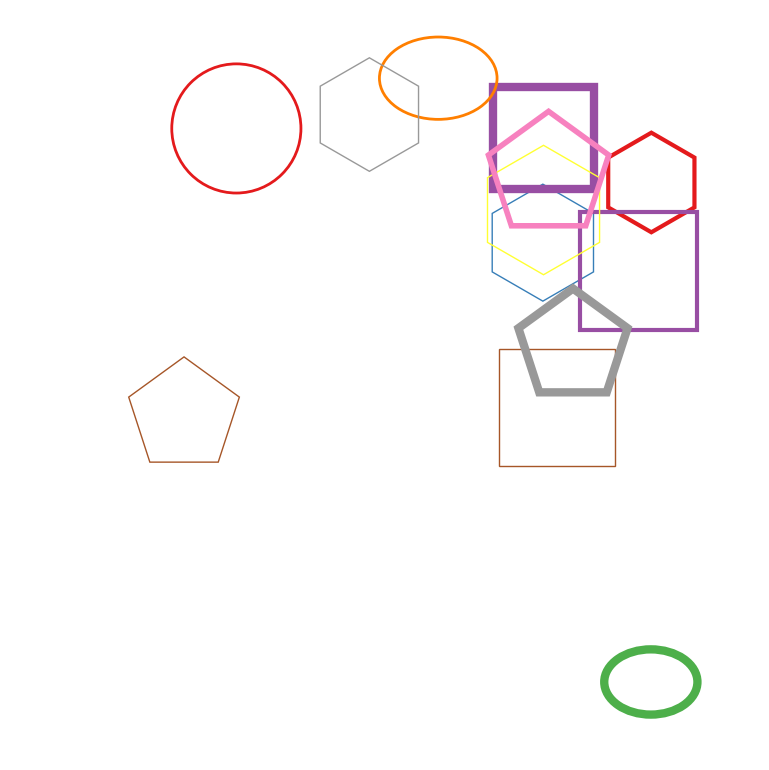[{"shape": "hexagon", "thickness": 1.5, "radius": 0.32, "center": [0.846, 0.763]}, {"shape": "circle", "thickness": 1, "radius": 0.42, "center": [0.307, 0.833]}, {"shape": "hexagon", "thickness": 0.5, "radius": 0.38, "center": [0.705, 0.685]}, {"shape": "oval", "thickness": 3, "radius": 0.3, "center": [0.845, 0.114]}, {"shape": "square", "thickness": 3, "radius": 0.33, "center": [0.706, 0.821]}, {"shape": "square", "thickness": 1.5, "radius": 0.38, "center": [0.829, 0.648]}, {"shape": "oval", "thickness": 1, "radius": 0.38, "center": [0.569, 0.898]}, {"shape": "hexagon", "thickness": 0.5, "radius": 0.42, "center": [0.706, 0.727]}, {"shape": "pentagon", "thickness": 0.5, "radius": 0.38, "center": [0.239, 0.461]}, {"shape": "square", "thickness": 0.5, "radius": 0.38, "center": [0.723, 0.471]}, {"shape": "pentagon", "thickness": 2, "radius": 0.41, "center": [0.712, 0.773]}, {"shape": "pentagon", "thickness": 3, "radius": 0.37, "center": [0.744, 0.551]}, {"shape": "hexagon", "thickness": 0.5, "radius": 0.37, "center": [0.48, 0.851]}]